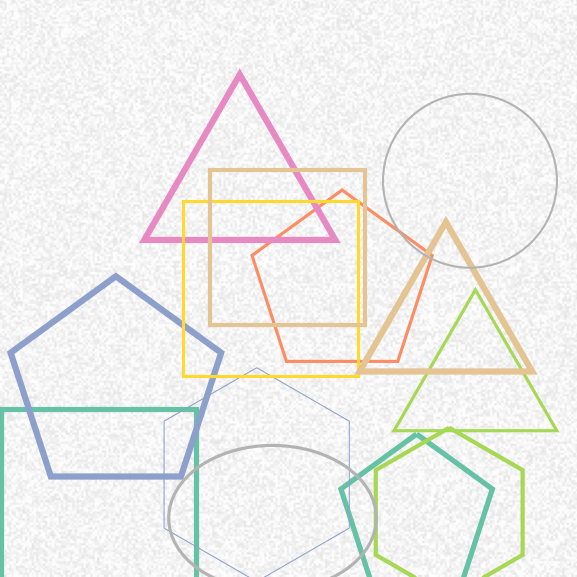[{"shape": "square", "thickness": 2.5, "radius": 0.85, "center": [0.171, 0.122]}, {"shape": "pentagon", "thickness": 2.5, "radius": 0.69, "center": [0.721, 0.11]}, {"shape": "pentagon", "thickness": 1.5, "radius": 0.82, "center": [0.592, 0.506]}, {"shape": "pentagon", "thickness": 3, "radius": 0.96, "center": [0.201, 0.329]}, {"shape": "hexagon", "thickness": 0.5, "radius": 0.93, "center": [0.444, 0.177]}, {"shape": "triangle", "thickness": 3, "radius": 0.96, "center": [0.415, 0.679]}, {"shape": "triangle", "thickness": 1.5, "radius": 0.81, "center": [0.823, 0.335]}, {"shape": "hexagon", "thickness": 2, "radius": 0.73, "center": [0.778, 0.112]}, {"shape": "square", "thickness": 1.5, "radius": 0.76, "center": [0.468, 0.499]}, {"shape": "triangle", "thickness": 3, "radius": 0.86, "center": [0.772, 0.442]}, {"shape": "square", "thickness": 2, "radius": 0.67, "center": [0.498, 0.57]}, {"shape": "oval", "thickness": 1.5, "radius": 0.9, "center": [0.472, 0.102]}, {"shape": "circle", "thickness": 1, "radius": 0.75, "center": [0.814, 0.686]}]